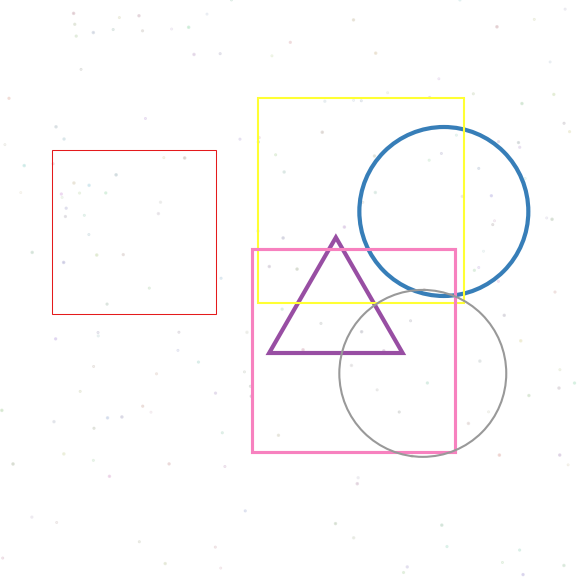[{"shape": "square", "thickness": 0.5, "radius": 0.71, "center": [0.232, 0.598]}, {"shape": "circle", "thickness": 2, "radius": 0.73, "center": [0.769, 0.633]}, {"shape": "triangle", "thickness": 2, "radius": 0.67, "center": [0.582, 0.455]}, {"shape": "square", "thickness": 1, "radius": 0.89, "center": [0.625, 0.651]}, {"shape": "square", "thickness": 1.5, "radius": 0.88, "center": [0.612, 0.392]}, {"shape": "circle", "thickness": 1, "radius": 0.72, "center": [0.732, 0.353]}]